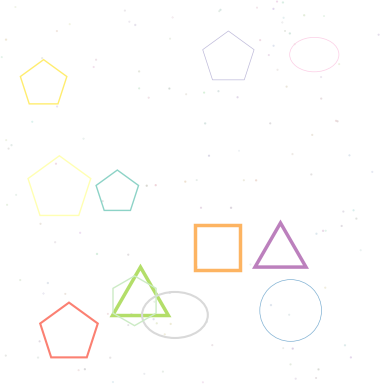[{"shape": "pentagon", "thickness": 1, "radius": 0.29, "center": [0.305, 0.5]}, {"shape": "pentagon", "thickness": 1, "radius": 0.43, "center": [0.154, 0.51]}, {"shape": "pentagon", "thickness": 0.5, "radius": 0.35, "center": [0.593, 0.849]}, {"shape": "pentagon", "thickness": 1.5, "radius": 0.39, "center": [0.179, 0.135]}, {"shape": "circle", "thickness": 0.5, "radius": 0.4, "center": [0.755, 0.194]}, {"shape": "square", "thickness": 2.5, "radius": 0.29, "center": [0.565, 0.357]}, {"shape": "triangle", "thickness": 2.5, "radius": 0.42, "center": [0.365, 0.222]}, {"shape": "oval", "thickness": 0.5, "radius": 0.32, "center": [0.816, 0.858]}, {"shape": "oval", "thickness": 1.5, "radius": 0.43, "center": [0.454, 0.182]}, {"shape": "triangle", "thickness": 2.5, "radius": 0.38, "center": [0.729, 0.344]}, {"shape": "hexagon", "thickness": 1, "radius": 0.32, "center": [0.349, 0.219]}, {"shape": "pentagon", "thickness": 1, "radius": 0.32, "center": [0.113, 0.782]}]